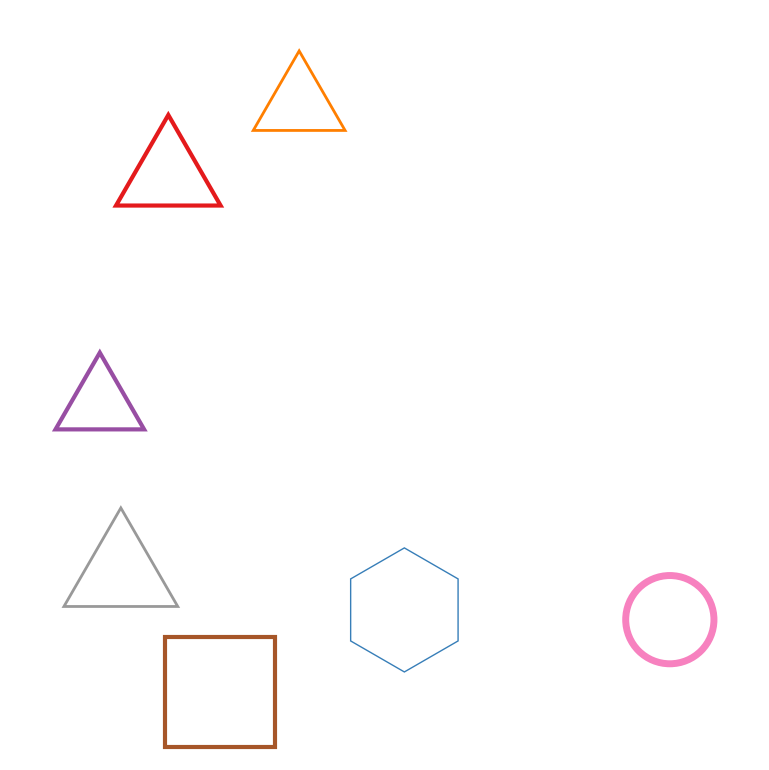[{"shape": "triangle", "thickness": 1.5, "radius": 0.39, "center": [0.219, 0.772]}, {"shape": "hexagon", "thickness": 0.5, "radius": 0.4, "center": [0.525, 0.208]}, {"shape": "triangle", "thickness": 1.5, "radius": 0.33, "center": [0.13, 0.476]}, {"shape": "triangle", "thickness": 1, "radius": 0.34, "center": [0.389, 0.865]}, {"shape": "square", "thickness": 1.5, "radius": 0.36, "center": [0.285, 0.102]}, {"shape": "circle", "thickness": 2.5, "radius": 0.29, "center": [0.87, 0.195]}, {"shape": "triangle", "thickness": 1, "radius": 0.43, "center": [0.157, 0.255]}]